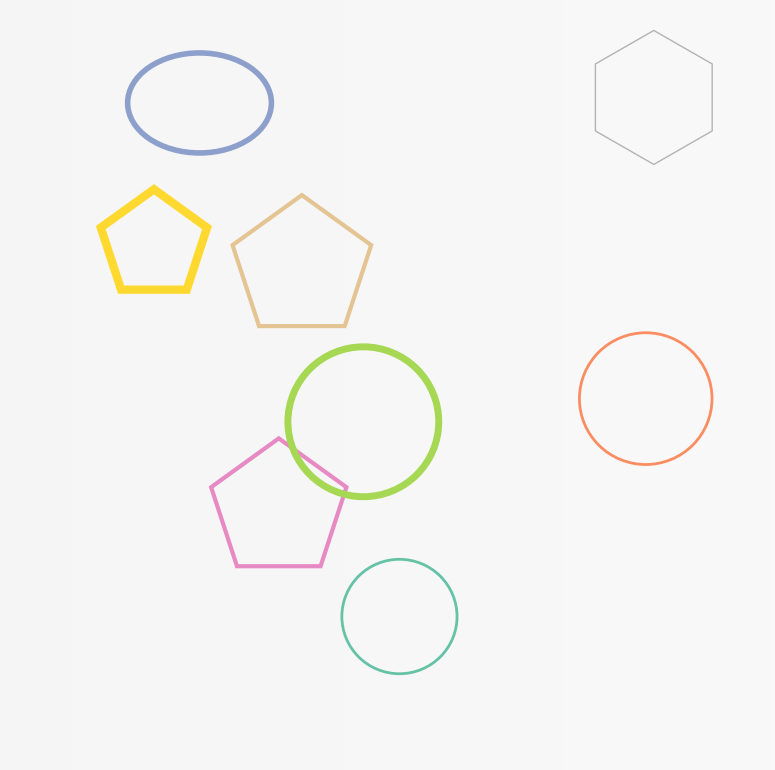[{"shape": "circle", "thickness": 1, "radius": 0.37, "center": [0.515, 0.199]}, {"shape": "circle", "thickness": 1, "radius": 0.43, "center": [0.833, 0.482]}, {"shape": "oval", "thickness": 2, "radius": 0.46, "center": [0.257, 0.866]}, {"shape": "pentagon", "thickness": 1.5, "radius": 0.46, "center": [0.36, 0.339]}, {"shape": "circle", "thickness": 2.5, "radius": 0.49, "center": [0.469, 0.452]}, {"shape": "pentagon", "thickness": 3, "radius": 0.36, "center": [0.199, 0.682]}, {"shape": "pentagon", "thickness": 1.5, "radius": 0.47, "center": [0.39, 0.653]}, {"shape": "hexagon", "thickness": 0.5, "radius": 0.43, "center": [0.844, 0.873]}]